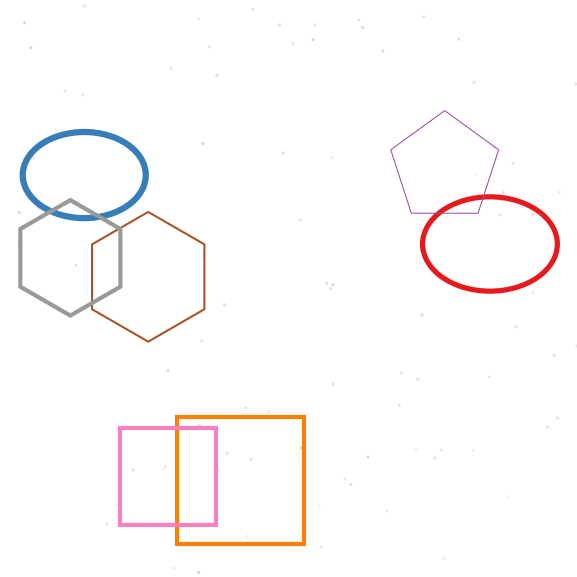[{"shape": "oval", "thickness": 2.5, "radius": 0.58, "center": [0.848, 0.577]}, {"shape": "oval", "thickness": 3, "radius": 0.53, "center": [0.146, 0.696]}, {"shape": "pentagon", "thickness": 0.5, "radius": 0.49, "center": [0.77, 0.709]}, {"shape": "square", "thickness": 2, "radius": 0.55, "center": [0.416, 0.168]}, {"shape": "hexagon", "thickness": 1, "radius": 0.56, "center": [0.257, 0.52]}, {"shape": "square", "thickness": 2, "radius": 0.42, "center": [0.291, 0.174]}, {"shape": "hexagon", "thickness": 2, "radius": 0.5, "center": [0.122, 0.553]}]